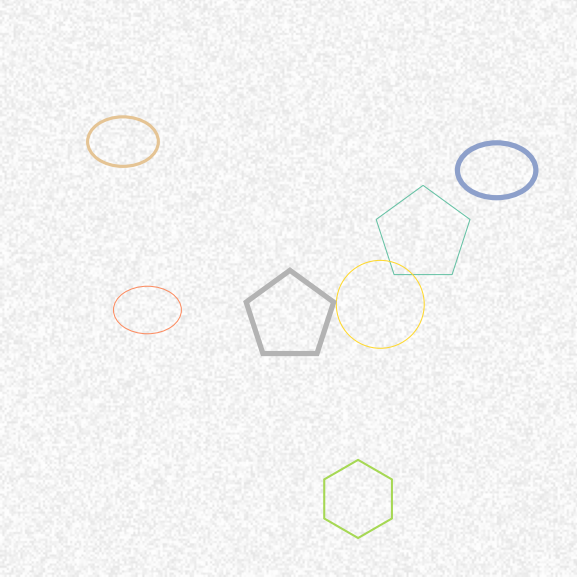[{"shape": "pentagon", "thickness": 0.5, "radius": 0.43, "center": [0.733, 0.593]}, {"shape": "oval", "thickness": 0.5, "radius": 0.29, "center": [0.255, 0.462]}, {"shape": "oval", "thickness": 2.5, "radius": 0.34, "center": [0.86, 0.704]}, {"shape": "hexagon", "thickness": 1, "radius": 0.34, "center": [0.62, 0.135]}, {"shape": "circle", "thickness": 0.5, "radius": 0.38, "center": [0.658, 0.472]}, {"shape": "oval", "thickness": 1.5, "radius": 0.31, "center": [0.213, 0.754]}, {"shape": "pentagon", "thickness": 2.5, "radius": 0.4, "center": [0.502, 0.451]}]